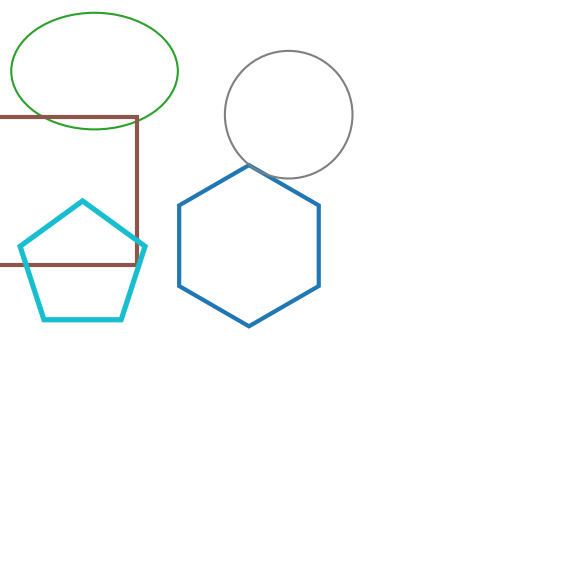[{"shape": "hexagon", "thickness": 2, "radius": 0.7, "center": [0.431, 0.574]}, {"shape": "oval", "thickness": 1, "radius": 0.72, "center": [0.164, 0.876]}, {"shape": "square", "thickness": 2, "radius": 0.64, "center": [0.11, 0.668]}, {"shape": "circle", "thickness": 1, "radius": 0.55, "center": [0.5, 0.801]}, {"shape": "pentagon", "thickness": 2.5, "radius": 0.57, "center": [0.143, 0.537]}]